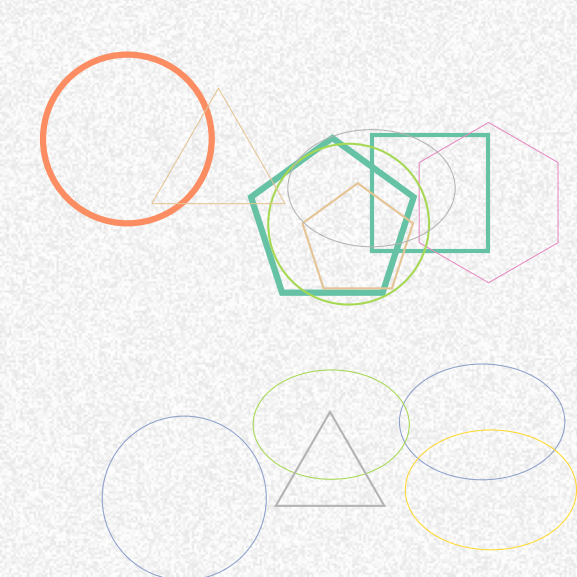[{"shape": "square", "thickness": 2, "radius": 0.5, "center": [0.745, 0.665]}, {"shape": "pentagon", "thickness": 3, "radius": 0.74, "center": [0.576, 0.612]}, {"shape": "circle", "thickness": 3, "radius": 0.73, "center": [0.221, 0.758]}, {"shape": "oval", "thickness": 0.5, "radius": 0.72, "center": [0.835, 0.269]}, {"shape": "circle", "thickness": 0.5, "radius": 0.71, "center": [0.319, 0.137]}, {"shape": "hexagon", "thickness": 0.5, "radius": 0.69, "center": [0.846, 0.648]}, {"shape": "oval", "thickness": 0.5, "radius": 0.68, "center": [0.574, 0.264]}, {"shape": "circle", "thickness": 1, "radius": 0.7, "center": [0.604, 0.611]}, {"shape": "oval", "thickness": 0.5, "radius": 0.74, "center": [0.85, 0.151]}, {"shape": "pentagon", "thickness": 1, "radius": 0.5, "center": [0.619, 0.581]}, {"shape": "triangle", "thickness": 0.5, "radius": 0.67, "center": [0.378, 0.713]}, {"shape": "oval", "thickness": 0.5, "radius": 0.72, "center": [0.643, 0.673]}, {"shape": "triangle", "thickness": 1, "radius": 0.54, "center": [0.572, 0.177]}]